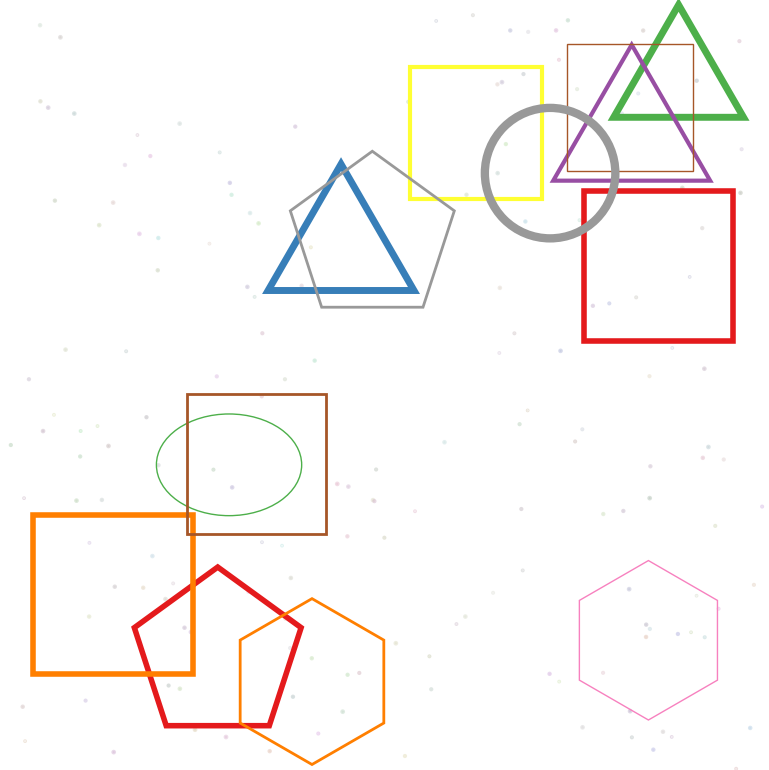[{"shape": "pentagon", "thickness": 2, "radius": 0.57, "center": [0.283, 0.15]}, {"shape": "square", "thickness": 2, "radius": 0.49, "center": [0.855, 0.654]}, {"shape": "triangle", "thickness": 2.5, "radius": 0.55, "center": [0.443, 0.677]}, {"shape": "oval", "thickness": 0.5, "radius": 0.47, "center": [0.297, 0.396]}, {"shape": "triangle", "thickness": 2.5, "radius": 0.49, "center": [0.881, 0.896]}, {"shape": "triangle", "thickness": 1.5, "radius": 0.59, "center": [0.82, 0.824]}, {"shape": "hexagon", "thickness": 1, "radius": 0.54, "center": [0.405, 0.115]}, {"shape": "square", "thickness": 2, "radius": 0.52, "center": [0.147, 0.228]}, {"shape": "square", "thickness": 1.5, "radius": 0.43, "center": [0.618, 0.827]}, {"shape": "square", "thickness": 0.5, "radius": 0.41, "center": [0.818, 0.86]}, {"shape": "square", "thickness": 1, "radius": 0.45, "center": [0.333, 0.397]}, {"shape": "hexagon", "thickness": 0.5, "radius": 0.52, "center": [0.842, 0.168]}, {"shape": "circle", "thickness": 3, "radius": 0.42, "center": [0.714, 0.775]}, {"shape": "pentagon", "thickness": 1, "radius": 0.56, "center": [0.484, 0.692]}]